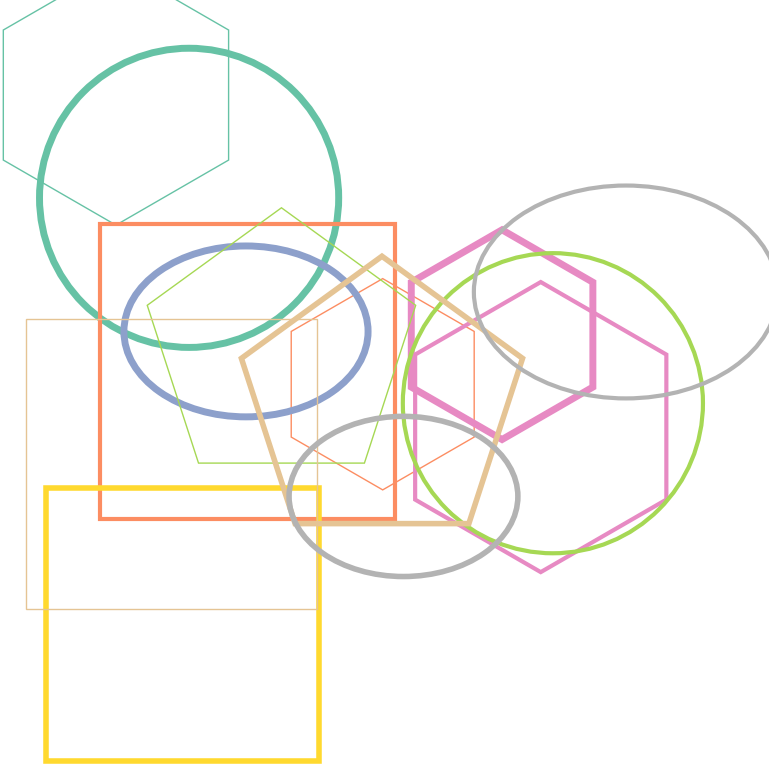[{"shape": "circle", "thickness": 2.5, "radius": 0.97, "center": [0.246, 0.743]}, {"shape": "hexagon", "thickness": 0.5, "radius": 0.84, "center": [0.151, 0.877]}, {"shape": "square", "thickness": 1.5, "radius": 0.96, "center": [0.321, 0.517]}, {"shape": "hexagon", "thickness": 0.5, "radius": 0.69, "center": [0.497, 0.501]}, {"shape": "oval", "thickness": 2.5, "radius": 0.79, "center": [0.319, 0.57]}, {"shape": "hexagon", "thickness": 1.5, "radius": 0.94, "center": [0.702, 0.445]}, {"shape": "hexagon", "thickness": 2.5, "radius": 0.68, "center": [0.652, 0.565]}, {"shape": "pentagon", "thickness": 0.5, "radius": 0.92, "center": [0.366, 0.547]}, {"shape": "circle", "thickness": 1.5, "radius": 0.97, "center": [0.718, 0.476]}, {"shape": "square", "thickness": 2, "radius": 0.88, "center": [0.237, 0.189]}, {"shape": "square", "thickness": 0.5, "radius": 0.94, "center": [0.223, 0.397]}, {"shape": "pentagon", "thickness": 2, "radius": 0.96, "center": [0.496, 0.475]}, {"shape": "oval", "thickness": 2, "radius": 0.74, "center": [0.524, 0.355]}, {"shape": "oval", "thickness": 1.5, "radius": 0.99, "center": [0.813, 0.621]}]